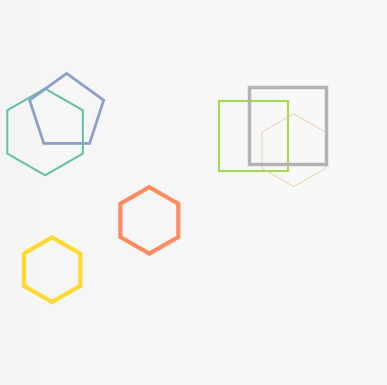[{"shape": "hexagon", "thickness": 1.5, "radius": 0.56, "center": [0.116, 0.657]}, {"shape": "hexagon", "thickness": 3, "radius": 0.43, "center": [0.385, 0.428]}, {"shape": "pentagon", "thickness": 2, "radius": 0.5, "center": [0.172, 0.709]}, {"shape": "square", "thickness": 1.5, "radius": 0.45, "center": [0.655, 0.647]}, {"shape": "hexagon", "thickness": 3, "radius": 0.42, "center": [0.134, 0.299]}, {"shape": "hexagon", "thickness": 0.5, "radius": 0.47, "center": [0.758, 0.61]}, {"shape": "square", "thickness": 2.5, "radius": 0.5, "center": [0.742, 0.674]}]